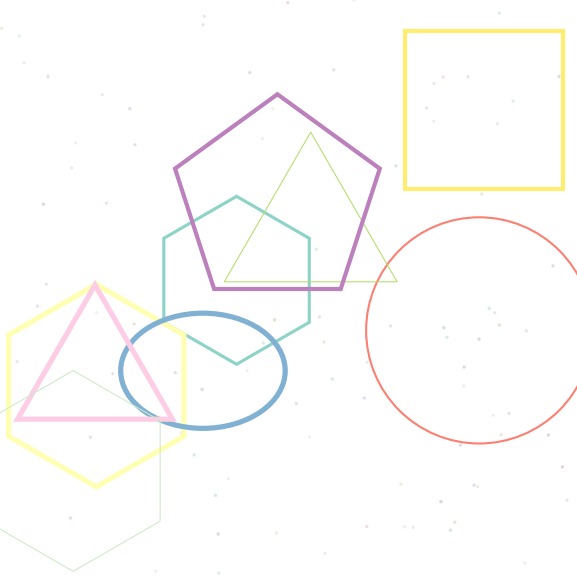[{"shape": "hexagon", "thickness": 1.5, "radius": 0.73, "center": [0.41, 0.514]}, {"shape": "hexagon", "thickness": 2.5, "radius": 0.88, "center": [0.167, 0.331]}, {"shape": "circle", "thickness": 1, "radius": 0.98, "center": [0.83, 0.427]}, {"shape": "oval", "thickness": 2.5, "radius": 0.71, "center": [0.351, 0.357]}, {"shape": "triangle", "thickness": 0.5, "radius": 0.86, "center": [0.538, 0.598]}, {"shape": "triangle", "thickness": 2.5, "radius": 0.77, "center": [0.165, 0.351]}, {"shape": "pentagon", "thickness": 2, "radius": 0.93, "center": [0.48, 0.65]}, {"shape": "hexagon", "thickness": 0.5, "radius": 0.87, "center": [0.127, 0.184]}, {"shape": "square", "thickness": 2, "radius": 0.68, "center": [0.839, 0.809]}]